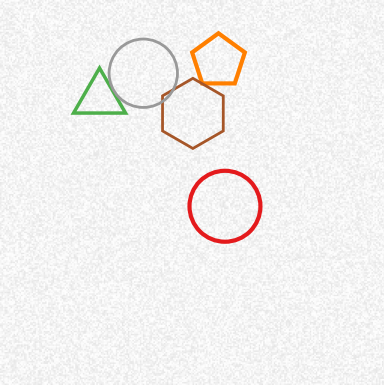[{"shape": "circle", "thickness": 3, "radius": 0.46, "center": [0.584, 0.464]}, {"shape": "triangle", "thickness": 2.5, "radius": 0.39, "center": [0.259, 0.745]}, {"shape": "pentagon", "thickness": 3, "radius": 0.36, "center": [0.568, 0.842]}, {"shape": "hexagon", "thickness": 2, "radius": 0.46, "center": [0.501, 0.705]}, {"shape": "circle", "thickness": 2, "radius": 0.44, "center": [0.372, 0.81]}]